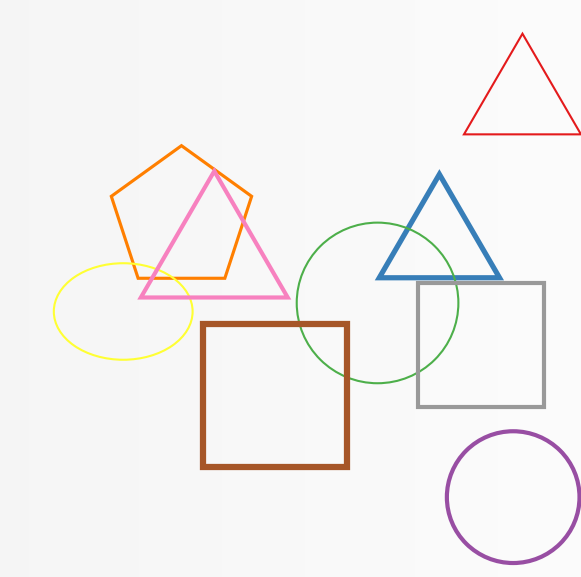[{"shape": "triangle", "thickness": 1, "radius": 0.58, "center": [0.899, 0.825]}, {"shape": "triangle", "thickness": 2.5, "radius": 0.6, "center": [0.756, 0.578]}, {"shape": "circle", "thickness": 1, "radius": 0.7, "center": [0.65, 0.475]}, {"shape": "circle", "thickness": 2, "radius": 0.57, "center": [0.883, 0.138]}, {"shape": "pentagon", "thickness": 1.5, "radius": 0.63, "center": [0.312, 0.62]}, {"shape": "oval", "thickness": 1, "radius": 0.6, "center": [0.212, 0.46]}, {"shape": "square", "thickness": 3, "radius": 0.62, "center": [0.473, 0.314]}, {"shape": "triangle", "thickness": 2, "radius": 0.73, "center": [0.369, 0.557]}, {"shape": "square", "thickness": 2, "radius": 0.54, "center": [0.828, 0.402]}]